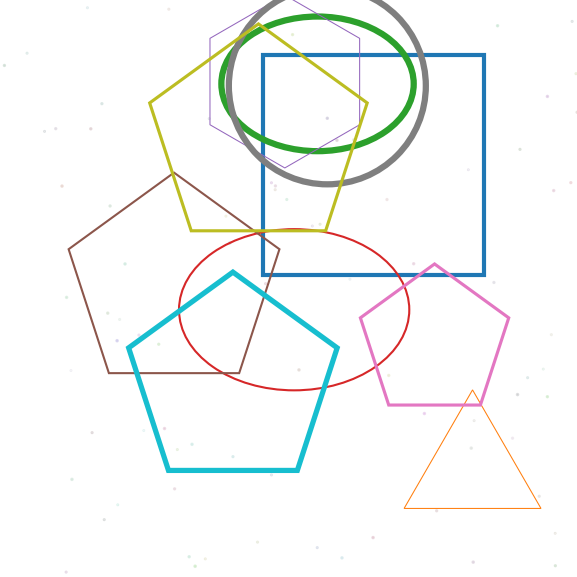[{"shape": "square", "thickness": 2, "radius": 0.95, "center": [0.647, 0.713]}, {"shape": "triangle", "thickness": 0.5, "radius": 0.68, "center": [0.818, 0.187]}, {"shape": "oval", "thickness": 3, "radius": 0.83, "center": [0.55, 0.854]}, {"shape": "oval", "thickness": 1, "radius": 1.0, "center": [0.509, 0.463]}, {"shape": "hexagon", "thickness": 0.5, "radius": 0.75, "center": [0.493, 0.858]}, {"shape": "pentagon", "thickness": 1, "radius": 0.96, "center": [0.301, 0.508]}, {"shape": "pentagon", "thickness": 1.5, "radius": 0.68, "center": [0.752, 0.407]}, {"shape": "circle", "thickness": 3, "radius": 0.85, "center": [0.567, 0.851]}, {"shape": "pentagon", "thickness": 1.5, "radius": 0.99, "center": [0.448, 0.76]}, {"shape": "pentagon", "thickness": 2.5, "radius": 0.95, "center": [0.403, 0.338]}]